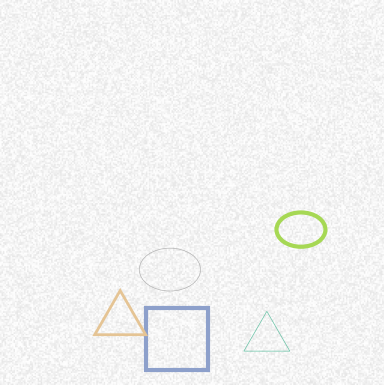[{"shape": "triangle", "thickness": 0.5, "radius": 0.34, "center": [0.693, 0.122]}, {"shape": "square", "thickness": 3, "radius": 0.4, "center": [0.459, 0.12]}, {"shape": "oval", "thickness": 3, "radius": 0.32, "center": [0.782, 0.404]}, {"shape": "triangle", "thickness": 2, "radius": 0.38, "center": [0.312, 0.169]}, {"shape": "oval", "thickness": 0.5, "radius": 0.4, "center": [0.441, 0.3]}]